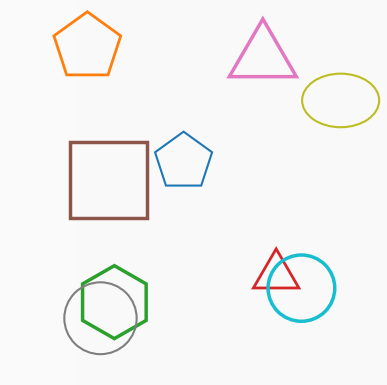[{"shape": "pentagon", "thickness": 1.5, "radius": 0.39, "center": [0.474, 0.581]}, {"shape": "pentagon", "thickness": 2, "radius": 0.45, "center": [0.225, 0.879]}, {"shape": "hexagon", "thickness": 2.5, "radius": 0.47, "center": [0.295, 0.215]}, {"shape": "triangle", "thickness": 2, "radius": 0.34, "center": [0.713, 0.286]}, {"shape": "square", "thickness": 2.5, "radius": 0.49, "center": [0.28, 0.533]}, {"shape": "triangle", "thickness": 2.5, "radius": 0.5, "center": [0.678, 0.851]}, {"shape": "circle", "thickness": 1.5, "radius": 0.47, "center": [0.259, 0.173]}, {"shape": "oval", "thickness": 1.5, "radius": 0.5, "center": [0.879, 0.739]}, {"shape": "circle", "thickness": 2.5, "radius": 0.43, "center": [0.778, 0.252]}]